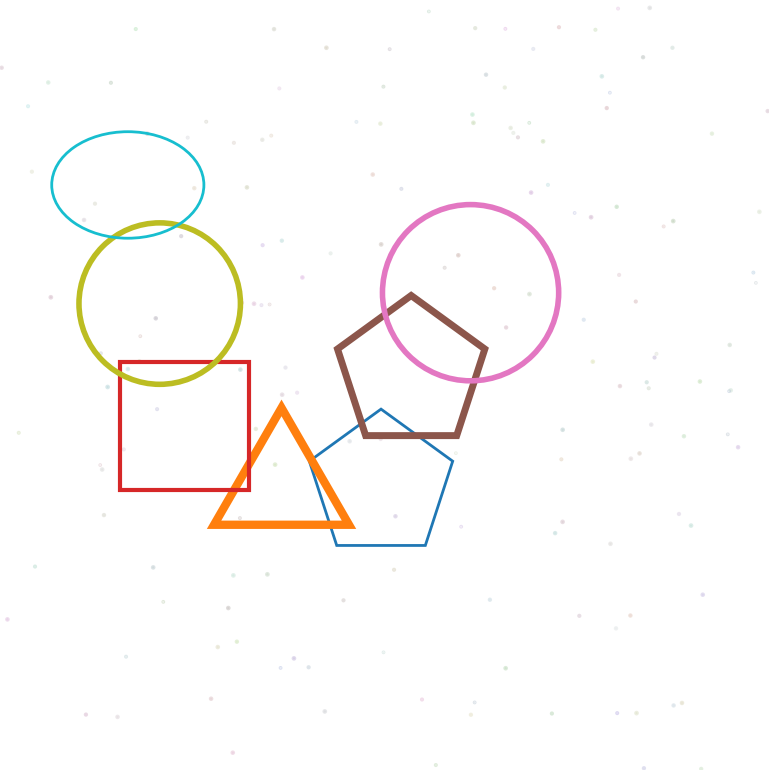[{"shape": "pentagon", "thickness": 1, "radius": 0.49, "center": [0.495, 0.371]}, {"shape": "triangle", "thickness": 3, "radius": 0.51, "center": [0.366, 0.369]}, {"shape": "square", "thickness": 1.5, "radius": 0.42, "center": [0.239, 0.447]}, {"shape": "pentagon", "thickness": 2.5, "radius": 0.5, "center": [0.534, 0.516]}, {"shape": "circle", "thickness": 2, "radius": 0.57, "center": [0.611, 0.62]}, {"shape": "circle", "thickness": 2, "radius": 0.52, "center": [0.207, 0.606]}, {"shape": "oval", "thickness": 1, "radius": 0.49, "center": [0.166, 0.76]}]